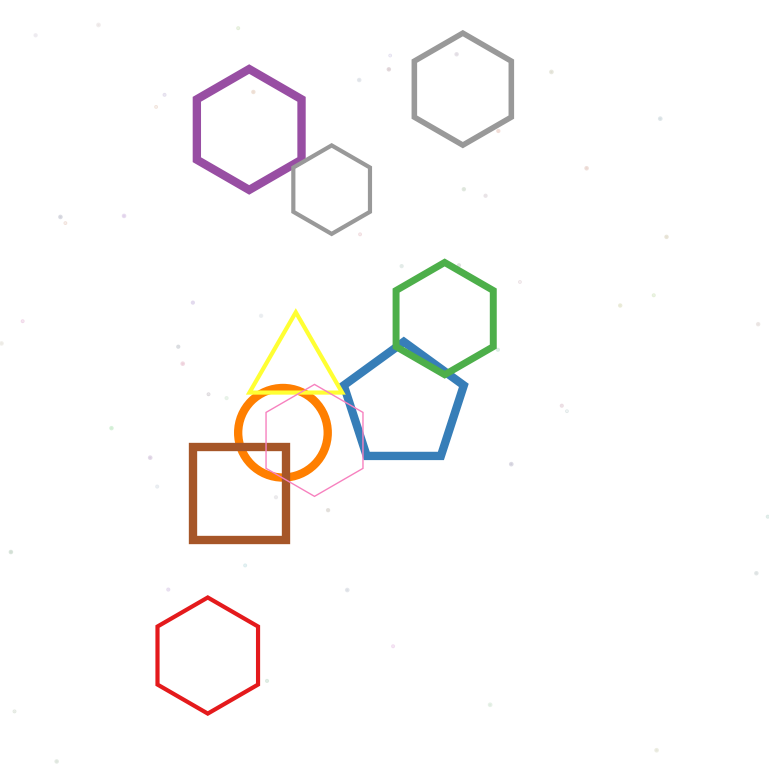[{"shape": "hexagon", "thickness": 1.5, "radius": 0.38, "center": [0.27, 0.149]}, {"shape": "pentagon", "thickness": 3, "radius": 0.41, "center": [0.524, 0.474]}, {"shape": "hexagon", "thickness": 2.5, "radius": 0.36, "center": [0.577, 0.586]}, {"shape": "hexagon", "thickness": 3, "radius": 0.39, "center": [0.324, 0.832]}, {"shape": "circle", "thickness": 3, "radius": 0.29, "center": [0.367, 0.438]}, {"shape": "triangle", "thickness": 1.5, "radius": 0.35, "center": [0.384, 0.525]}, {"shape": "square", "thickness": 3, "radius": 0.3, "center": [0.312, 0.36]}, {"shape": "hexagon", "thickness": 0.5, "radius": 0.36, "center": [0.408, 0.428]}, {"shape": "hexagon", "thickness": 1.5, "radius": 0.29, "center": [0.431, 0.754]}, {"shape": "hexagon", "thickness": 2, "radius": 0.36, "center": [0.601, 0.884]}]